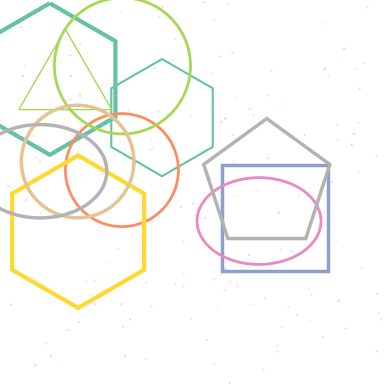[{"shape": "hexagon", "thickness": 3, "radius": 0.98, "center": [0.129, 0.795]}, {"shape": "hexagon", "thickness": 1.5, "radius": 0.76, "center": [0.421, 0.695]}, {"shape": "circle", "thickness": 2, "radius": 0.73, "center": [0.317, 0.558]}, {"shape": "square", "thickness": 2.5, "radius": 0.68, "center": [0.715, 0.434]}, {"shape": "oval", "thickness": 2, "radius": 0.81, "center": [0.673, 0.426]}, {"shape": "circle", "thickness": 2, "radius": 0.88, "center": [0.318, 0.829]}, {"shape": "triangle", "thickness": 1, "radius": 0.7, "center": [0.17, 0.785]}, {"shape": "hexagon", "thickness": 3, "radius": 0.99, "center": [0.203, 0.398]}, {"shape": "circle", "thickness": 2.5, "radius": 0.73, "center": [0.202, 0.58]}, {"shape": "pentagon", "thickness": 2.5, "radius": 0.86, "center": [0.693, 0.52]}, {"shape": "oval", "thickness": 2.5, "radius": 0.87, "center": [0.104, 0.555]}]